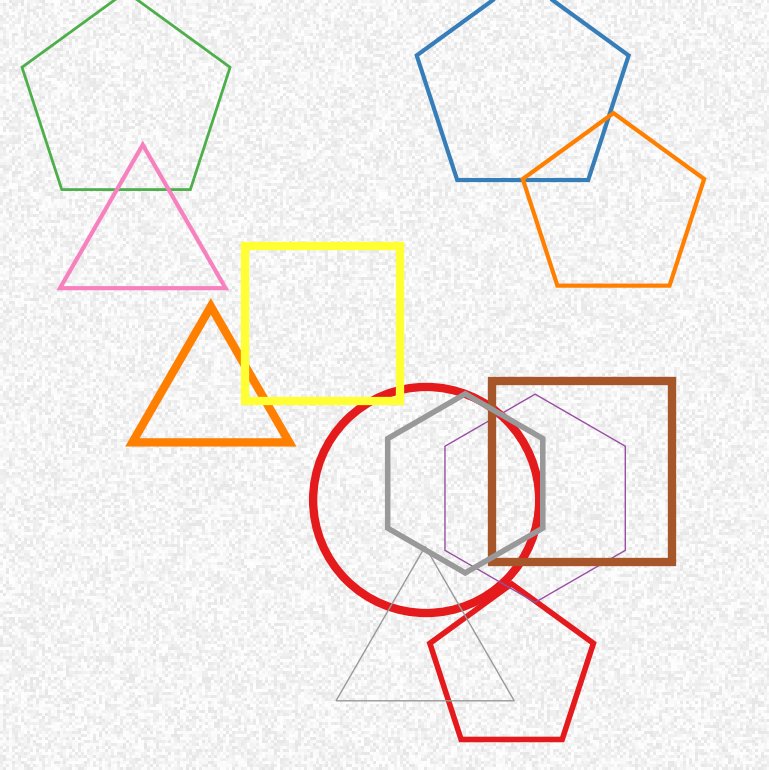[{"shape": "pentagon", "thickness": 2, "radius": 0.56, "center": [0.664, 0.13]}, {"shape": "circle", "thickness": 3, "radius": 0.73, "center": [0.553, 0.351]}, {"shape": "pentagon", "thickness": 1.5, "radius": 0.72, "center": [0.679, 0.883]}, {"shape": "pentagon", "thickness": 1, "radius": 0.71, "center": [0.164, 0.869]}, {"shape": "hexagon", "thickness": 0.5, "radius": 0.68, "center": [0.695, 0.353]}, {"shape": "pentagon", "thickness": 1.5, "radius": 0.62, "center": [0.797, 0.729]}, {"shape": "triangle", "thickness": 3, "radius": 0.59, "center": [0.274, 0.484]}, {"shape": "square", "thickness": 3, "radius": 0.5, "center": [0.419, 0.58]}, {"shape": "square", "thickness": 3, "radius": 0.58, "center": [0.755, 0.388]}, {"shape": "triangle", "thickness": 1.5, "radius": 0.62, "center": [0.185, 0.688]}, {"shape": "triangle", "thickness": 0.5, "radius": 0.67, "center": [0.552, 0.157]}, {"shape": "hexagon", "thickness": 2, "radius": 0.58, "center": [0.604, 0.372]}]